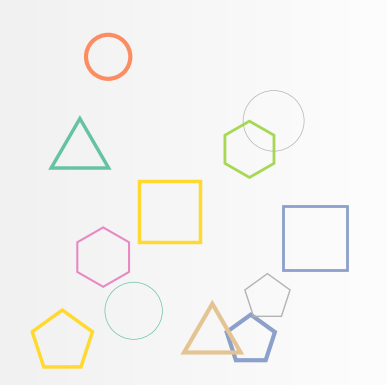[{"shape": "triangle", "thickness": 2.5, "radius": 0.43, "center": [0.206, 0.606]}, {"shape": "circle", "thickness": 0.5, "radius": 0.37, "center": [0.345, 0.193]}, {"shape": "circle", "thickness": 3, "radius": 0.29, "center": [0.279, 0.852]}, {"shape": "pentagon", "thickness": 3, "radius": 0.33, "center": [0.647, 0.117]}, {"shape": "square", "thickness": 2, "radius": 0.41, "center": [0.812, 0.382]}, {"shape": "hexagon", "thickness": 1.5, "radius": 0.39, "center": [0.266, 0.332]}, {"shape": "hexagon", "thickness": 2, "radius": 0.37, "center": [0.644, 0.612]}, {"shape": "square", "thickness": 2.5, "radius": 0.4, "center": [0.437, 0.451]}, {"shape": "pentagon", "thickness": 2.5, "radius": 0.41, "center": [0.161, 0.113]}, {"shape": "triangle", "thickness": 3, "radius": 0.42, "center": [0.548, 0.127]}, {"shape": "circle", "thickness": 0.5, "radius": 0.39, "center": [0.706, 0.686]}, {"shape": "pentagon", "thickness": 1, "radius": 0.31, "center": [0.69, 0.228]}]